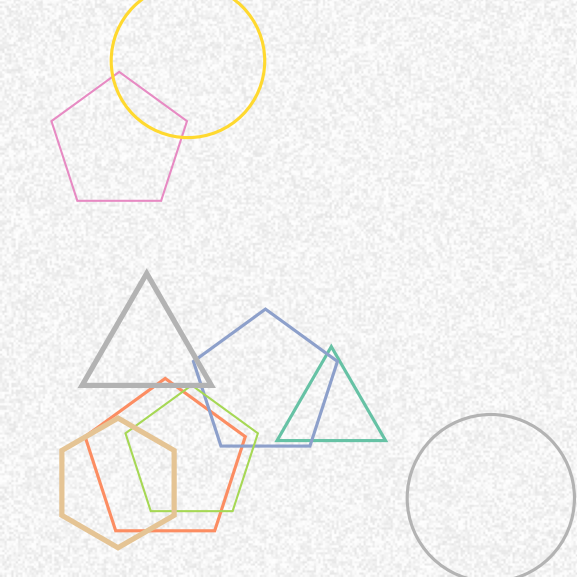[{"shape": "triangle", "thickness": 1.5, "radius": 0.54, "center": [0.574, 0.29]}, {"shape": "pentagon", "thickness": 1.5, "radius": 0.73, "center": [0.286, 0.198]}, {"shape": "pentagon", "thickness": 1.5, "radius": 0.66, "center": [0.46, 0.333]}, {"shape": "pentagon", "thickness": 1, "radius": 0.62, "center": [0.206, 0.751]}, {"shape": "pentagon", "thickness": 1, "radius": 0.6, "center": [0.332, 0.212]}, {"shape": "circle", "thickness": 1.5, "radius": 0.66, "center": [0.325, 0.894]}, {"shape": "hexagon", "thickness": 2.5, "radius": 0.56, "center": [0.204, 0.163]}, {"shape": "circle", "thickness": 1.5, "radius": 0.72, "center": [0.85, 0.137]}, {"shape": "triangle", "thickness": 2.5, "radius": 0.65, "center": [0.254, 0.396]}]